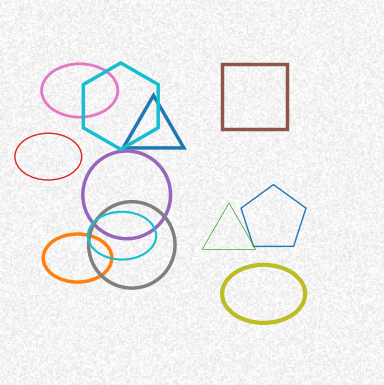[{"shape": "pentagon", "thickness": 1, "radius": 0.44, "center": [0.71, 0.432]}, {"shape": "triangle", "thickness": 2.5, "radius": 0.45, "center": [0.399, 0.661]}, {"shape": "oval", "thickness": 2.5, "radius": 0.45, "center": [0.201, 0.33]}, {"shape": "triangle", "thickness": 0.5, "radius": 0.4, "center": [0.595, 0.392]}, {"shape": "oval", "thickness": 1, "radius": 0.43, "center": [0.125, 0.593]}, {"shape": "circle", "thickness": 2.5, "radius": 0.57, "center": [0.329, 0.494]}, {"shape": "square", "thickness": 2.5, "radius": 0.42, "center": [0.661, 0.749]}, {"shape": "oval", "thickness": 2, "radius": 0.49, "center": [0.207, 0.765]}, {"shape": "circle", "thickness": 2.5, "radius": 0.56, "center": [0.342, 0.364]}, {"shape": "oval", "thickness": 3, "radius": 0.54, "center": [0.685, 0.237]}, {"shape": "oval", "thickness": 1.5, "radius": 0.44, "center": [0.317, 0.388]}, {"shape": "hexagon", "thickness": 2.5, "radius": 0.56, "center": [0.314, 0.724]}]